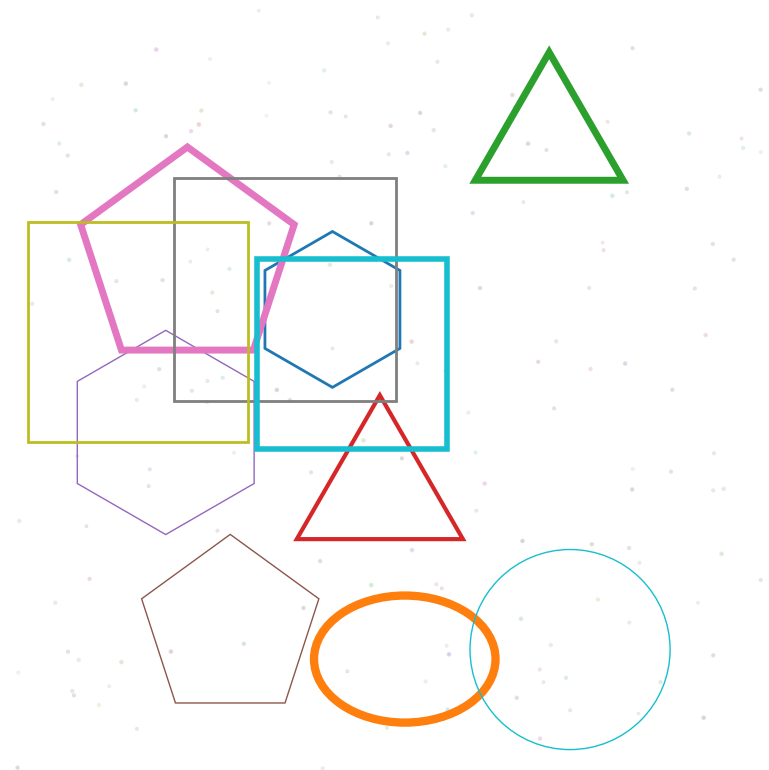[{"shape": "hexagon", "thickness": 1, "radius": 0.51, "center": [0.432, 0.598]}, {"shape": "oval", "thickness": 3, "radius": 0.59, "center": [0.526, 0.144]}, {"shape": "triangle", "thickness": 2.5, "radius": 0.55, "center": [0.713, 0.821]}, {"shape": "triangle", "thickness": 1.5, "radius": 0.62, "center": [0.493, 0.362]}, {"shape": "hexagon", "thickness": 0.5, "radius": 0.66, "center": [0.215, 0.438]}, {"shape": "pentagon", "thickness": 0.5, "radius": 0.61, "center": [0.299, 0.185]}, {"shape": "pentagon", "thickness": 2.5, "radius": 0.73, "center": [0.243, 0.663]}, {"shape": "square", "thickness": 1, "radius": 0.72, "center": [0.37, 0.624]}, {"shape": "square", "thickness": 1, "radius": 0.71, "center": [0.179, 0.569]}, {"shape": "square", "thickness": 2, "radius": 0.62, "center": [0.457, 0.541]}, {"shape": "circle", "thickness": 0.5, "radius": 0.65, "center": [0.74, 0.156]}]